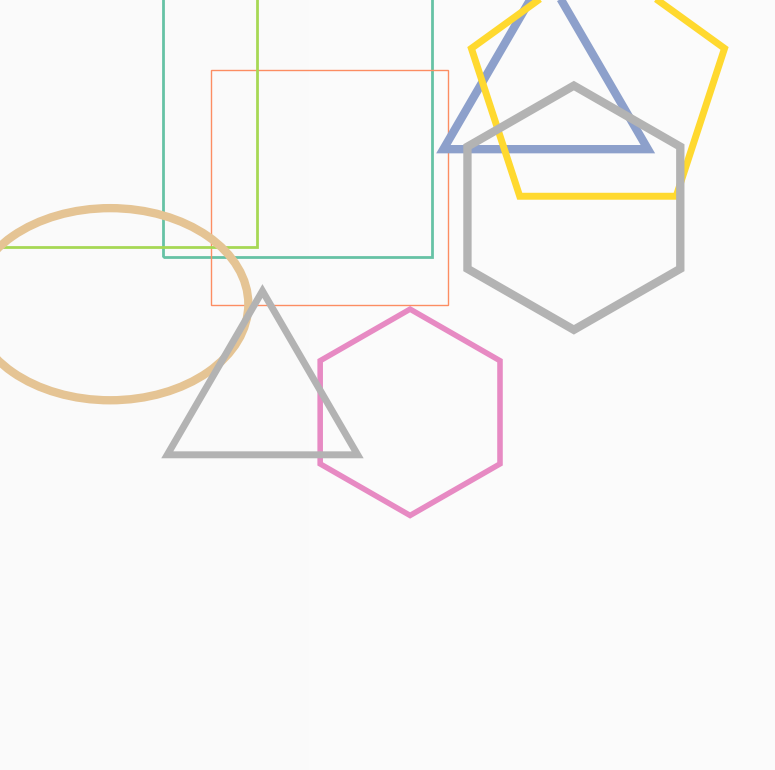[{"shape": "square", "thickness": 1, "radius": 0.87, "center": [0.383, 0.84]}, {"shape": "square", "thickness": 0.5, "radius": 0.76, "center": [0.425, 0.757]}, {"shape": "triangle", "thickness": 3, "radius": 0.76, "center": [0.704, 0.882]}, {"shape": "hexagon", "thickness": 2, "radius": 0.67, "center": [0.529, 0.465]}, {"shape": "square", "thickness": 1, "radius": 0.9, "center": [0.152, 0.858]}, {"shape": "pentagon", "thickness": 2.5, "radius": 0.86, "center": [0.772, 0.884]}, {"shape": "oval", "thickness": 3, "radius": 0.89, "center": [0.142, 0.605]}, {"shape": "triangle", "thickness": 2.5, "radius": 0.71, "center": [0.339, 0.48]}, {"shape": "hexagon", "thickness": 3, "radius": 0.79, "center": [0.74, 0.73]}]